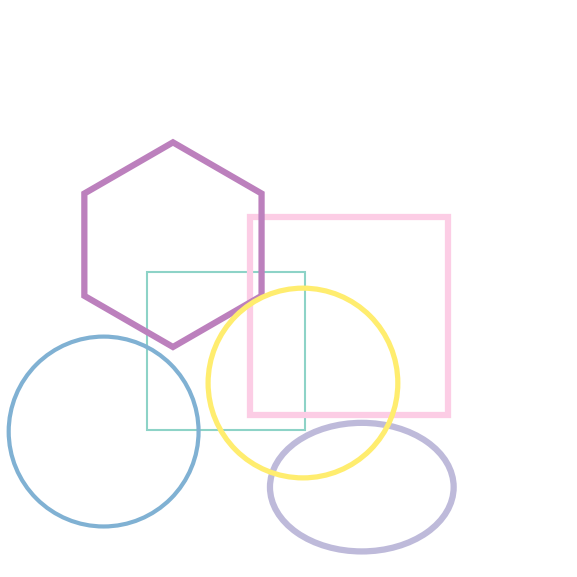[{"shape": "square", "thickness": 1, "radius": 0.68, "center": [0.392, 0.391]}, {"shape": "oval", "thickness": 3, "radius": 0.8, "center": [0.627, 0.156]}, {"shape": "circle", "thickness": 2, "radius": 0.82, "center": [0.179, 0.252]}, {"shape": "square", "thickness": 3, "radius": 0.86, "center": [0.604, 0.452]}, {"shape": "hexagon", "thickness": 3, "radius": 0.89, "center": [0.299, 0.575]}, {"shape": "circle", "thickness": 2.5, "radius": 0.82, "center": [0.525, 0.336]}]